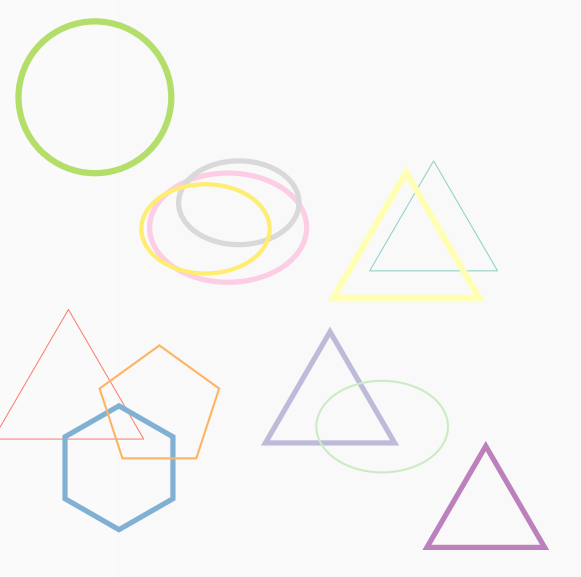[{"shape": "triangle", "thickness": 0.5, "radius": 0.63, "center": [0.746, 0.594]}, {"shape": "triangle", "thickness": 3, "radius": 0.72, "center": [0.699, 0.556]}, {"shape": "triangle", "thickness": 2.5, "radius": 0.64, "center": [0.568, 0.296]}, {"shape": "triangle", "thickness": 0.5, "radius": 0.75, "center": [0.118, 0.314]}, {"shape": "hexagon", "thickness": 2.5, "radius": 0.54, "center": [0.205, 0.189]}, {"shape": "pentagon", "thickness": 1, "radius": 0.54, "center": [0.274, 0.293]}, {"shape": "circle", "thickness": 3, "radius": 0.66, "center": [0.163, 0.831]}, {"shape": "oval", "thickness": 2.5, "radius": 0.68, "center": [0.392, 0.605]}, {"shape": "oval", "thickness": 2.5, "radius": 0.52, "center": [0.411, 0.648]}, {"shape": "triangle", "thickness": 2.5, "radius": 0.58, "center": [0.836, 0.11]}, {"shape": "oval", "thickness": 1, "radius": 0.57, "center": [0.657, 0.26]}, {"shape": "oval", "thickness": 2, "radius": 0.55, "center": [0.354, 0.603]}]